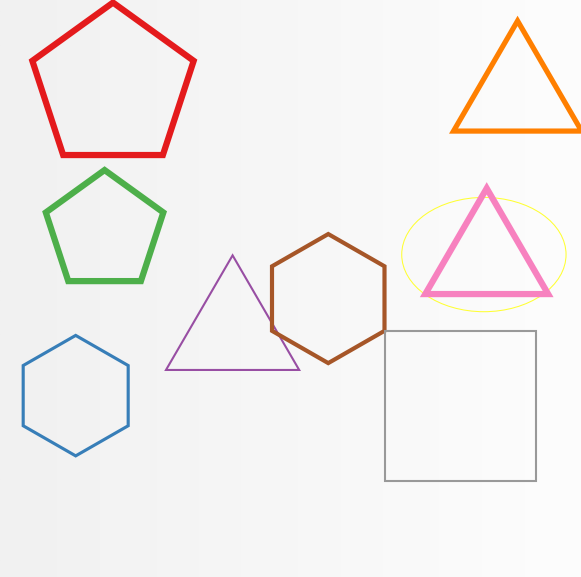[{"shape": "pentagon", "thickness": 3, "radius": 0.73, "center": [0.194, 0.849]}, {"shape": "hexagon", "thickness": 1.5, "radius": 0.52, "center": [0.13, 0.314]}, {"shape": "pentagon", "thickness": 3, "radius": 0.53, "center": [0.18, 0.598]}, {"shape": "triangle", "thickness": 1, "radius": 0.66, "center": [0.4, 0.425]}, {"shape": "triangle", "thickness": 2.5, "radius": 0.64, "center": [0.89, 0.836]}, {"shape": "oval", "thickness": 0.5, "radius": 0.71, "center": [0.833, 0.558]}, {"shape": "hexagon", "thickness": 2, "radius": 0.56, "center": [0.565, 0.482]}, {"shape": "triangle", "thickness": 3, "radius": 0.61, "center": [0.837, 0.551]}, {"shape": "square", "thickness": 1, "radius": 0.65, "center": [0.792, 0.295]}]